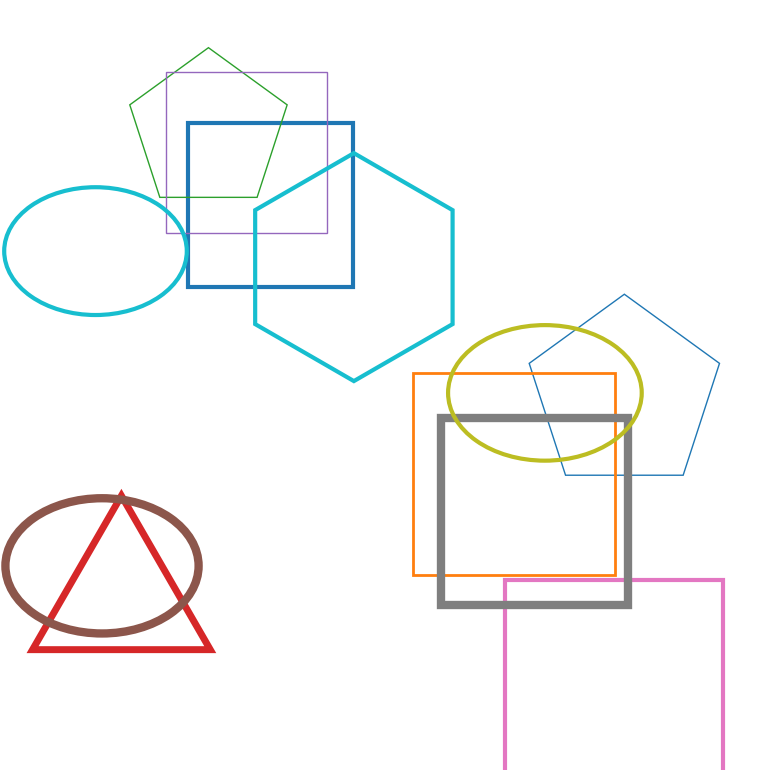[{"shape": "square", "thickness": 1.5, "radius": 0.53, "center": [0.351, 0.734]}, {"shape": "pentagon", "thickness": 0.5, "radius": 0.65, "center": [0.811, 0.488]}, {"shape": "square", "thickness": 1, "radius": 0.66, "center": [0.667, 0.384]}, {"shape": "pentagon", "thickness": 0.5, "radius": 0.54, "center": [0.271, 0.831]}, {"shape": "triangle", "thickness": 2.5, "radius": 0.67, "center": [0.158, 0.223]}, {"shape": "square", "thickness": 0.5, "radius": 0.52, "center": [0.32, 0.802]}, {"shape": "oval", "thickness": 3, "radius": 0.63, "center": [0.132, 0.265]}, {"shape": "square", "thickness": 1.5, "radius": 0.71, "center": [0.798, 0.106]}, {"shape": "square", "thickness": 3, "radius": 0.61, "center": [0.694, 0.336]}, {"shape": "oval", "thickness": 1.5, "radius": 0.63, "center": [0.708, 0.49]}, {"shape": "hexagon", "thickness": 1.5, "radius": 0.74, "center": [0.46, 0.653]}, {"shape": "oval", "thickness": 1.5, "radius": 0.59, "center": [0.124, 0.674]}]